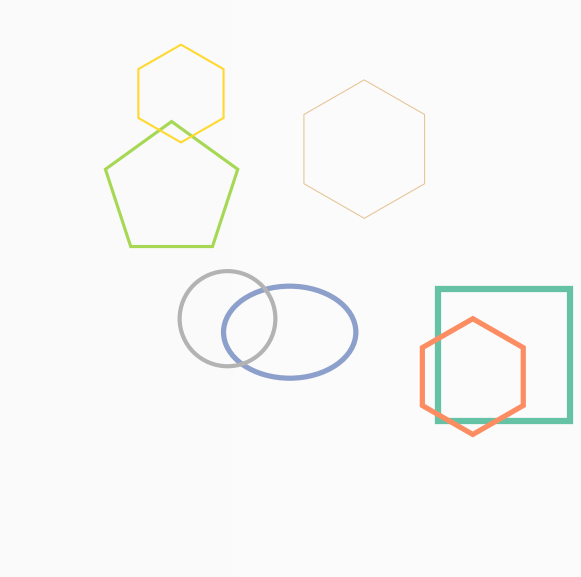[{"shape": "square", "thickness": 3, "radius": 0.57, "center": [0.867, 0.385]}, {"shape": "hexagon", "thickness": 2.5, "radius": 0.5, "center": [0.813, 0.347]}, {"shape": "oval", "thickness": 2.5, "radius": 0.57, "center": [0.498, 0.424]}, {"shape": "pentagon", "thickness": 1.5, "radius": 0.6, "center": [0.295, 0.669]}, {"shape": "hexagon", "thickness": 1, "radius": 0.42, "center": [0.311, 0.837]}, {"shape": "hexagon", "thickness": 0.5, "radius": 0.6, "center": [0.627, 0.741]}, {"shape": "circle", "thickness": 2, "radius": 0.41, "center": [0.391, 0.447]}]